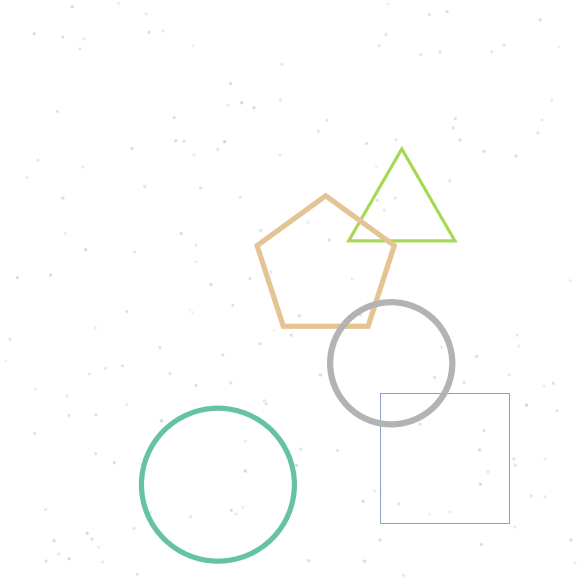[{"shape": "circle", "thickness": 2.5, "radius": 0.66, "center": [0.377, 0.16]}, {"shape": "square", "thickness": 0.5, "radius": 0.56, "center": [0.769, 0.206]}, {"shape": "triangle", "thickness": 1.5, "radius": 0.53, "center": [0.696, 0.635]}, {"shape": "pentagon", "thickness": 2.5, "radius": 0.62, "center": [0.564, 0.535]}, {"shape": "circle", "thickness": 3, "radius": 0.53, "center": [0.677, 0.37]}]